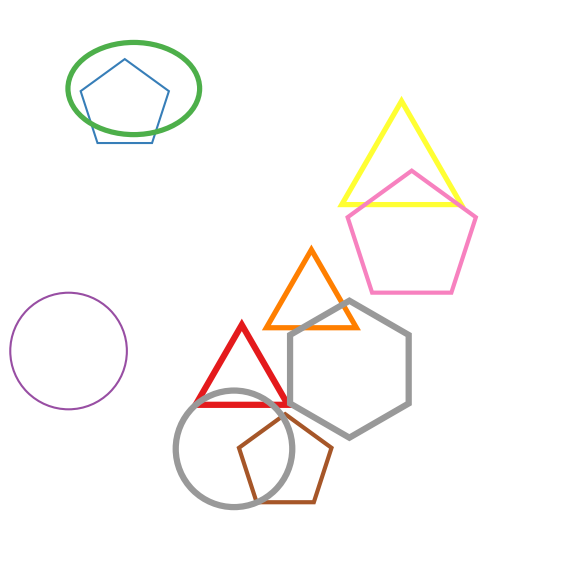[{"shape": "triangle", "thickness": 3, "radius": 0.46, "center": [0.419, 0.344]}, {"shape": "pentagon", "thickness": 1, "radius": 0.4, "center": [0.216, 0.816]}, {"shape": "oval", "thickness": 2.5, "radius": 0.57, "center": [0.232, 0.846]}, {"shape": "circle", "thickness": 1, "radius": 0.5, "center": [0.119, 0.391]}, {"shape": "triangle", "thickness": 2.5, "radius": 0.45, "center": [0.539, 0.477]}, {"shape": "triangle", "thickness": 2.5, "radius": 0.6, "center": [0.695, 0.705]}, {"shape": "pentagon", "thickness": 2, "radius": 0.42, "center": [0.494, 0.198]}, {"shape": "pentagon", "thickness": 2, "radius": 0.58, "center": [0.713, 0.587]}, {"shape": "circle", "thickness": 3, "radius": 0.5, "center": [0.405, 0.222]}, {"shape": "hexagon", "thickness": 3, "radius": 0.59, "center": [0.605, 0.36]}]